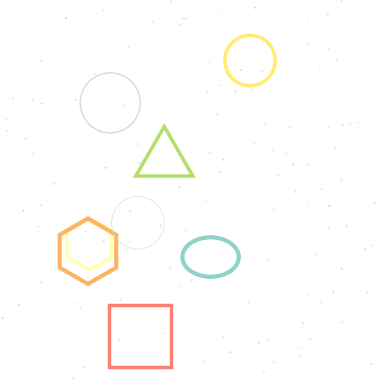[{"shape": "oval", "thickness": 3, "radius": 0.37, "center": [0.547, 0.332]}, {"shape": "hexagon", "thickness": 2.5, "radius": 0.34, "center": [0.232, 0.366]}, {"shape": "square", "thickness": 2.5, "radius": 0.4, "center": [0.364, 0.127]}, {"shape": "hexagon", "thickness": 3, "radius": 0.42, "center": [0.228, 0.347]}, {"shape": "triangle", "thickness": 2.5, "radius": 0.43, "center": [0.427, 0.586]}, {"shape": "circle", "thickness": 1, "radius": 0.39, "center": [0.286, 0.733]}, {"shape": "circle", "thickness": 0.5, "radius": 0.34, "center": [0.358, 0.421]}, {"shape": "circle", "thickness": 2.5, "radius": 0.33, "center": [0.649, 0.843]}]